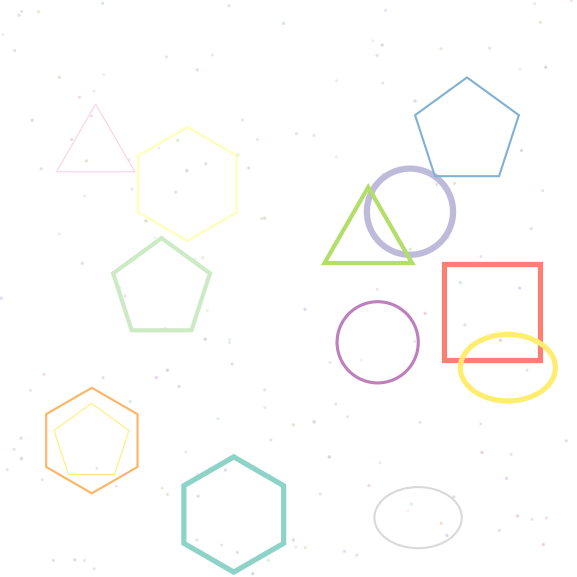[{"shape": "hexagon", "thickness": 2.5, "radius": 0.5, "center": [0.405, 0.108]}, {"shape": "hexagon", "thickness": 1, "radius": 0.49, "center": [0.325, 0.68]}, {"shape": "circle", "thickness": 3, "radius": 0.37, "center": [0.71, 0.633]}, {"shape": "square", "thickness": 2.5, "radius": 0.42, "center": [0.853, 0.459]}, {"shape": "pentagon", "thickness": 1, "radius": 0.47, "center": [0.809, 0.771]}, {"shape": "hexagon", "thickness": 1, "radius": 0.46, "center": [0.159, 0.236]}, {"shape": "triangle", "thickness": 2, "radius": 0.44, "center": [0.638, 0.587]}, {"shape": "triangle", "thickness": 0.5, "radius": 0.39, "center": [0.166, 0.741]}, {"shape": "oval", "thickness": 1, "radius": 0.38, "center": [0.724, 0.103]}, {"shape": "circle", "thickness": 1.5, "radius": 0.35, "center": [0.654, 0.406]}, {"shape": "pentagon", "thickness": 2, "radius": 0.44, "center": [0.28, 0.499]}, {"shape": "oval", "thickness": 2.5, "radius": 0.41, "center": [0.879, 0.362]}, {"shape": "pentagon", "thickness": 0.5, "radius": 0.34, "center": [0.158, 0.233]}]